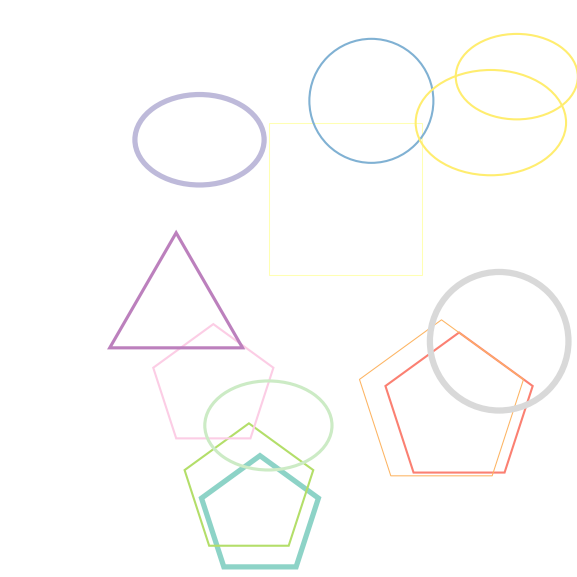[{"shape": "pentagon", "thickness": 2.5, "radius": 0.53, "center": [0.45, 0.104]}, {"shape": "square", "thickness": 0.5, "radius": 0.66, "center": [0.599, 0.655]}, {"shape": "oval", "thickness": 2.5, "radius": 0.56, "center": [0.345, 0.757]}, {"shape": "pentagon", "thickness": 1, "radius": 0.67, "center": [0.795, 0.289]}, {"shape": "circle", "thickness": 1, "radius": 0.54, "center": [0.643, 0.825]}, {"shape": "pentagon", "thickness": 0.5, "radius": 0.75, "center": [0.764, 0.296]}, {"shape": "pentagon", "thickness": 1, "radius": 0.59, "center": [0.431, 0.149]}, {"shape": "pentagon", "thickness": 1, "radius": 0.55, "center": [0.369, 0.329]}, {"shape": "circle", "thickness": 3, "radius": 0.6, "center": [0.864, 0.408]}, {"shape": "triangle", "thickness": 1.5, "radius": 0.66, "center": [0.305, 0.463]}, {"shape": "oval", "thickness": 1.5, "radius": 0.55, "center": [0.465, 0.262]}, {"shape": "oval", "thickness": 1, "radius": 0.65, "center": [0.85, 0.787]}, {"shape": "oval", "thickness": 1, "radius": 0.53, "center": [0.895, 0.866]}]